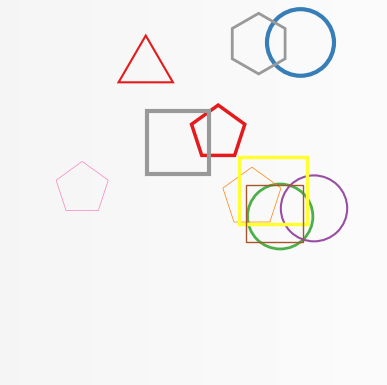[{"shape": "pentagon", "thickness": 2.5, "radius": 0.36, "center": [0.563, 0.655]}, {"shape": "triangle", "thickness": 1.5, "radius": 0.41, "center": [0.376, 0.827]}, {"shape": "circle", "thickness": 3, "radius": 0.43, "center": [0.775, 0.89]}, {"shape": "circle", "thickness": 2, "radius": 0.42, "center": [0.723, 0.438]}, {"shape": "circle", "thickness": 1.5, "radius": 0.43, "center": [0.81, 0.459]}, {"shape": "pentagon", "thickness": 0.5, "radius": 0.39, "center": [0.65, 0.487]}, {"shape": "square", "thickness": 2.5, "radius": 0.44, "center": [0.705, 0.506]}, {"shape": "square", "thickness": 1, "radius": 0.36, "center": [0.709, 0.445]}, {"shape": "pentagon", "thickness": 0.5, "radius": 0.35, "center": [0.212, 0.51]}, {"shape": "hexagon", "thickness": 2, "radius": 0.39, "center": [0.668, 0.887]}, {"shape": "square", "thickness": 3, "radius": 0.4, "center": [0.459, 0.63]}]